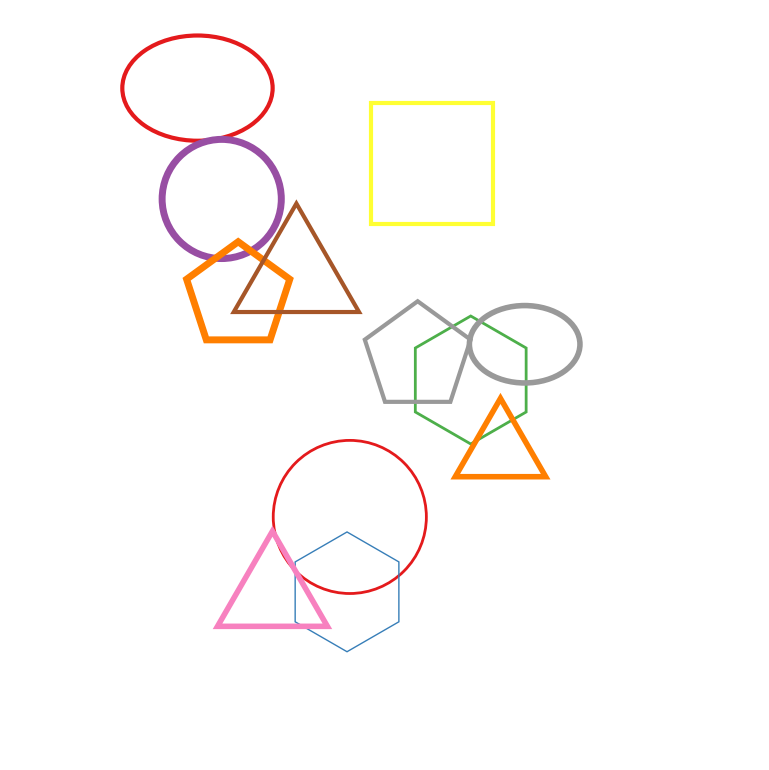[{"shape": "circle", "thickness": 1, "radius": 0.5, "center": [0.454, 0.329]}, {"shape": "oval", "thickness": 1.5, "radius": 0.49, "center": [0.256, 0.886]}, {"shape": "hexagon", "thickness": 0.5, "radius": 0.39, "center": [0.451, 0.231]}, {"shape": "hexagon", "thickness": 1, "radius": 0.42, "center": [0.611, 0.507]}, {"shape": "circle", "thickness": 2.5, "radius": 0.39, "center": [0.288, 0.742]}, {"shape": "pentagon", "thickness": 2.5, "radius": 0.35, "center": [0.309, 0.616]}, {"shape": "triangle", "thickness": 2, "radius": 0.34, "center": [0.65, 0.415]}, {"shape": "square", "thickness": 1.5, "radius": 0.39, "center": [0.561, 0.787]}, {"shape": "triangle", "thickness": 1.5, "radius": 0.47, "center": [0.385, 0.642]}, {"shape": "triangle", "thickness": 2, "radius": 0.41, "center": [0.354, 0.228]}, {"shape": "pentagon", "thickness": 1.5, "radius": 0.36, "center": [0.542, 0.537]}, {"shape": "oval", "thickness": 2, "radius": 0.36, "center": [0.681, 0.553]}]